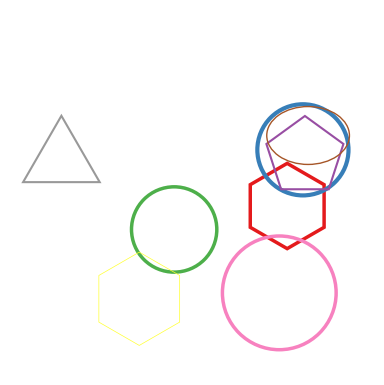[{"shape": "hexagon", "thickness": 2.5, "radius": 0.55, "center": [0.746, 0.465]}, {"shape": "circle", "thickness": 3, "radius": 0.59, "center": [0.787, 0.611]}, {"shape": "circle", "thickness": 2.5, "radius": 0.55, "center": [0.452, 0.404]}, {"shape": "pentagon", "thickness": 1.5, "radius": 0.53, "center": [0.792, 0.594]}, {"shape": "hexagon", "thickness": 0.5, "radius": 0.61, "center": [0.362, 0.224]}, {"shape": "oval", "thickness": 1, "radius": 0.54, "center": [0.8, 0.648]}, {"shape": "circle", "thickness": 2.5, "radius": 0.74, "center": [0.725, 0.239]}, {"shape": "triangle", "thickness": 1.5, "radius": 0.57, "center": [0.159, 0.584]}]